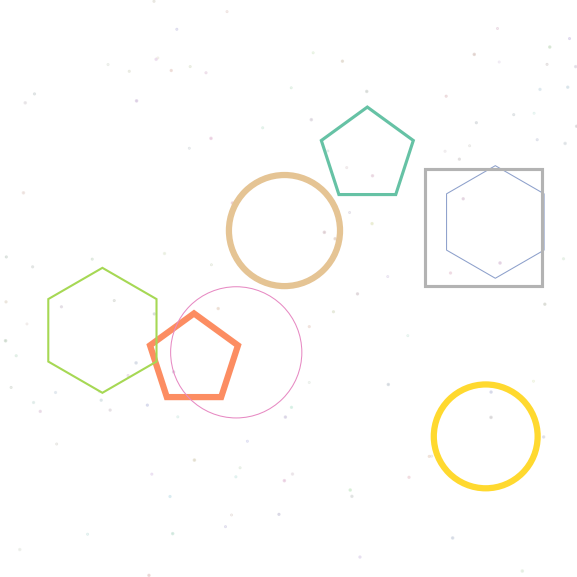[{"shape": "pentagon", "thickness": 1.5, "radius": 0.42, "center": [0.636, 0.73]}, {"shape": "pentagon", "thickness": 3, "radius": 0.4, "center": [0.336, 0.376]}, {"shape": "hexagon", "thickness": 0.5, "radius": 0.49, "center": [0.858, 0.615]}, {"shape": "circle", "thickness": 0.5, "radius": 0.57, "center": [0.409, 0.389]}, {"shape": "hexagon", "thickness": 1, "radius": 0.54, "center": [0.177, 0.427]}, {"shape": "circle", "thickness": 3, "radius": 0.45, "center": [0.841, 0.244]}, {"shape": "circle", "thickness": 3, "radius": 0.48, "center": [0.493, 0.6]}, {"shape": "square", "thickness": 1.5, "radius": 0.51, "center": [0.838, 0.605]}]